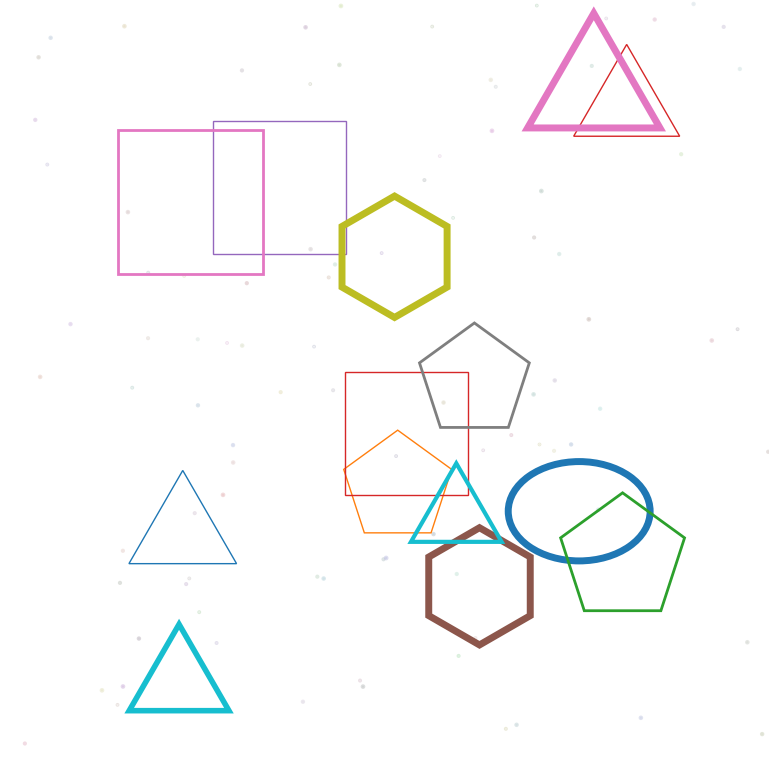[{"shape": "triangle", "thickness": 0.5, "radius": 0.4, "center": [0.237, 0.308]}, {"shape": "oval", "thickness": 2.5, "radius": 0.46, "center": [0.752, 0.336]}, {"shape": "pentagon", "thickness": 0.5, "radius": 0.37, "center": [0.516, 0.368]}, {"shape": "pentagon", "thickness": 1, "radius": 0.42, "center": [0.809, 0.275]}, {"shape": "triangle", "thickness": 0.5, "radius": 0.4, "center": [0.814, 0.863]}, {"shape": "square", "thickness": 0.5, "radius": 0.4, "center": [0.528, 0.437]}, {"shape": "square", "thickness": 0.5, "radius": 0.43, "center": [0.363, 0.756]}, {"shape": "hexagon", "thickness": 2.5, "radius": 0.38, "center": [0.623, 0.239]}, {"shape": "square", "thickness": 1, "radius": 0.47, "center": [0.248, 0.738]}, {"shape": "triangle", "thickness": 2.5, "radius": 0.5, "center": [0.771, 0.883]}, {"shape": "pentagon", "thickness": 1, "radius": 0.37, "center": [0.616, 0.506]}, {"shape": "hexagon", "thickness": 2.5, "radius": 0.39, "center": [0.512, 0.667]}, {"shape": "triangle", "thickness": 1.5, "radius": 0.34, "center": [0.593, 0.33]}, {"shape": "triangle", "thickness": 2, "radius": 0.37, "center": [0.233, 0.114]}]